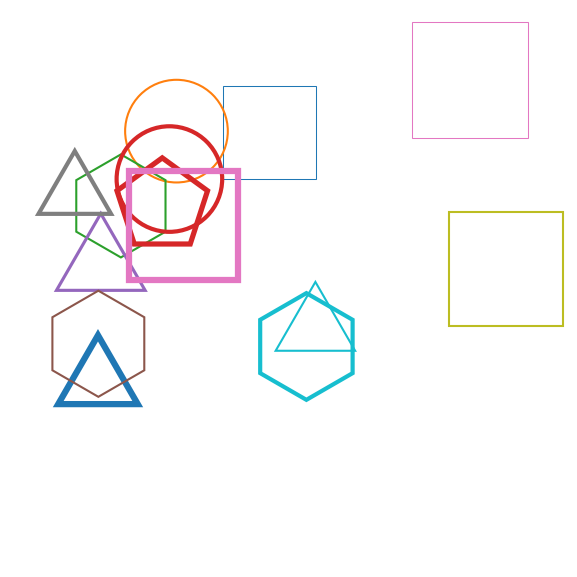[{"shape": "square", "thickness": 0.5, "radius": 0.4, "center": [0.466, 0.77]}, {"shape": "triangle", "thickness": 3, "radius": 0.4, "center": [0.17, 0.339]}, {"shape": "circle", "thickness": 1, "radius": 0.44, "center": [0.306, 0.772]}, {"shape": "hexagon", "thickness": 1, "radius": 0.45, "center": [0.209, 0.643]}, {"shape": "circle", "thickness": 2, "radius": 0.46, "center": [0.293, 0.689]}, {"shape": "pentagon", "thickness": 2.5, "radius": 0.41, "center": [0.281, 0.643]}, {"shape": "triangle", "thickness": 1.5, "radius": 0.44, "center": [0.175, 0.541]}, {"shape": "hexagon", "thickness": 1, "radius": 0.46, "center": [0.17, 0.404]}, {"shape": "square", "thickness": 3, "radius": 0.47, "center": [0.318, 0.608]}, {"shape": "square", "thickness": 0.5, "radius": 0.5, "center": [0.814, 0.861]}, {"shape": "triangle", "thickness": 2, "radius": 0.36, "center": [0.129, 0.665]}, {"shape": "square", "thickness": 1, "radius": 0.49, "center": [0.876, 0.533]}, {"shape": "hexagon", "thickness": 2, "radius": 0.46, "center": [0.531, 0.399]}, {"shape": "triangle", "thickness": 1, "radius": 0.4, "center": [0.546, 0.431]}]